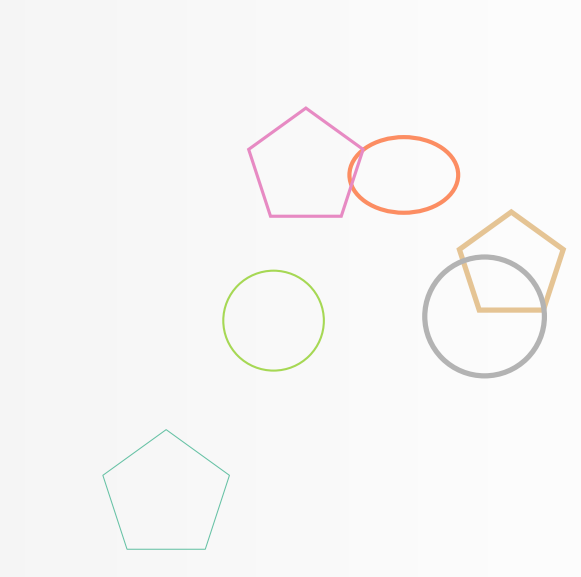[{"shape": "pentagon", "thickness": 0.5, "radius": 0.57, "center": [0.286, 0.141]}, {"shape": "oval", "thickness": 2, "radius": 0.47, "center": [0.695, 0.696]}, {"shape": "pentagon", "thickness": 1.5, "radius": 0.52, "center": [0.526, 0.708]}, {"shape": "circle", "thickness": 1, "radius": 0.43, "center": [0.471, 0.444]}, {"shape": "pentagon", "thickness": 2.5, "radius": 0.47, "center": [0.88, 0.538]}, {"shape": "circle", "thickness": 2.5, "radius": 0.51, "center": [0.834, 0.451]}]